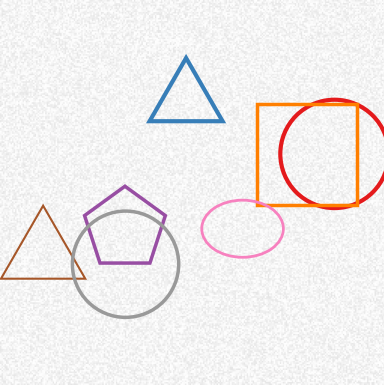[{"shape": "circle", "thickness": 3, "radius": 0.7, "center": [0.869, 0.6]}, {"shape": "triangle", "thickness": 3, "radius": 0.55, "center": [0.483, 0.74]}, {"shape": "pentagon", "thickness": 2.5, "radius": 0.55, "center": [0.325, 0.406]}, {"shape": "square", "thickness": 2.5, "radius": 0.65, "center": [0.797, 0.598]}, {"shape": "triangle", "thickness": 1.5, "radius": 0.63, "center": [0.112, 0.339]}, {"shape": "oval", "thickness": 2, "radius": 0.53, "center": [0.63, 0.406]}, {"shape": "circle", "thickness": 2.5, "radius": 0.69, "center": [0.326, 0.314]}]